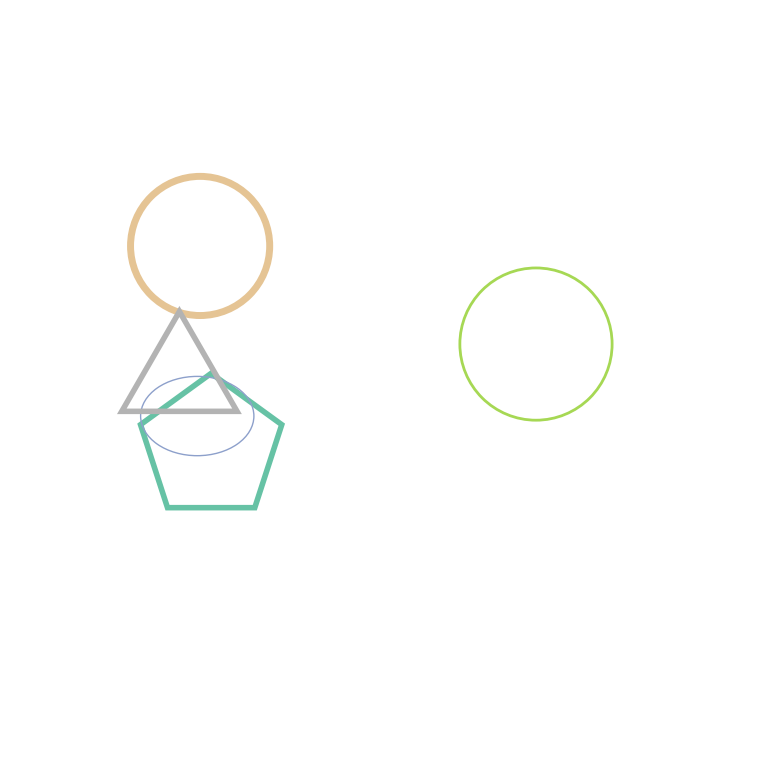[{"shape": "pentagon", "thickness": 2, "radius": 0.48, "center": [0.274, 0.419]}, {"shape": "oval", "thickness": 0.5, "radius": 0.37, "center": [0.256, 0.46]}, {"shape": "circle", "thickness": 1, "radius": 0.49, "center": [0.696, 0.553]}, {"shape": "circle", "thickness": 2.5, "radius": 0.45, "center": [0.26, 0.681]}, {"shape": "triangle", "thickness": 2, "radius": 0.43, "center": [0.233, 0.509]}]